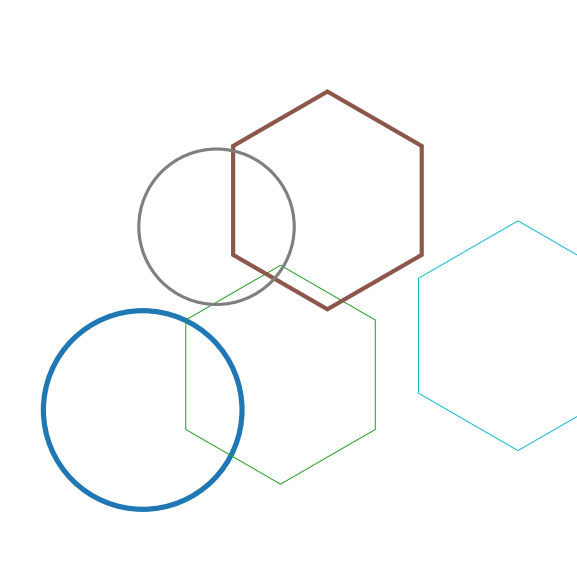[{"shape": "circle", "thickness": 2.5, "radius": 0.86, "center": [0.247, 0.289]}, {"shape": "hexagon", "thickness": 0.5, "radius": 0.95, "center": [0.486, 0.35]}, {"shape": "hexagon", "thickness": 2, "radius": 0.94, "center": [0.567, 0.652]}, {"shape": "circle", "thickness": 1.5, "radius": 0.67, "center": [0.375, 0.607]}, {"shape": "hexagon", "thickness": 0.5, "radius": 0.99, "center": [0.897, 0.418]}]